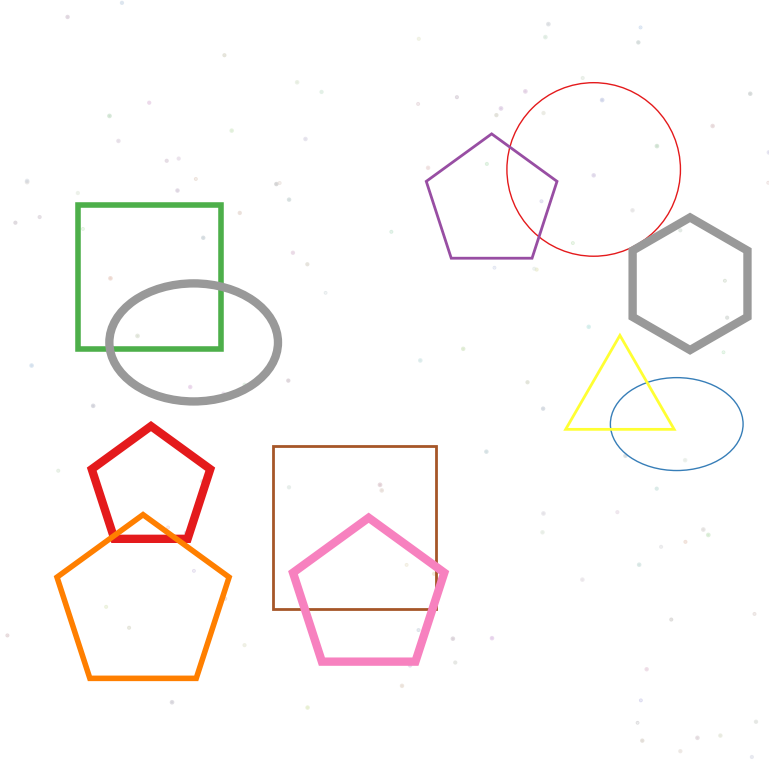[{"shape": "pentagon", "thickness": 3, "radius": 0.4, "center": [0.196, 0.366]}, {"shape": "circle", "thickness": 0.5, "radius": 0.56, "center": [0.771, 0.78]}, {"shape": "oval", "thickness": 0.5, "radius": 0.43, "center": [0.879, 0.449]}, {"shape": "square", "thickness": 2, "radius": 0.47, "center": [0.194, 0.64]}, {"shape": "pentagon", "thickness": 1, "radius": 0.45, "center": [0.638, 0.737]}, {"shape": "pentagon", "thickness": 2, "radius": 0.59, "center": [0.186, 0.214]}, {"shape": "triangle", "thickness": 1, "radius": 0.41, "center": [0.805, 0.483]}, {"shape": "square", "thickness": 1, "radius": 0.53, "center": [0.46, 0.315]}, {"shape": "pentagon", "thickness": 3, "radius": 0.52, "center": [0.479, 0.224]}, {"shape": "hexagon", "thickness": 3, "radius": 0.43, "center": [0.896, 0.631]}, {"shape": "oval", "thickness": 3, "radius": 0.55, "center": [0.252, 0.555]}]